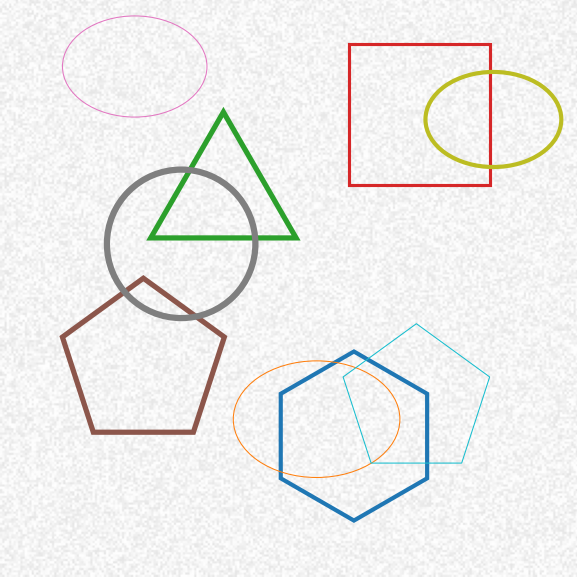[{"shape": "hexagon", "thickness": 2, "radius": 0.73, "center": [0.613, 0.244]}, {"shape": "oval", "thickness": 0.5, "radius": 0.72, "center": [0.548, 0.273]}, {"shape": "triangle", "thickness": 2.5, "radius": 0.73, "center": [0.387, 0.66]}, {"shape": "square", "thickness": 1.5, "radius": 0.61, "center": [0.727, 0.801]}, {"shape": "pentagon", "thickness": 2.5, "radius": 0.74, "center": [0.248, 0.37]}, {"shape": "oval", "thickness": 0.5, "radius": 0.63, "center": [0.233, 0.884]}, {"shape": "circle", "thickness": 3, "radius": 0.64, "center": [0.314, 0.577]}, {"shape": "oval", "thickness": 2, "radius": 0.59, "center": [0.854, 0.792]}, {"shape": "pentagon", "thickness": 0.5, "radius": 0.67, "center": [0.721, 0.305]}]